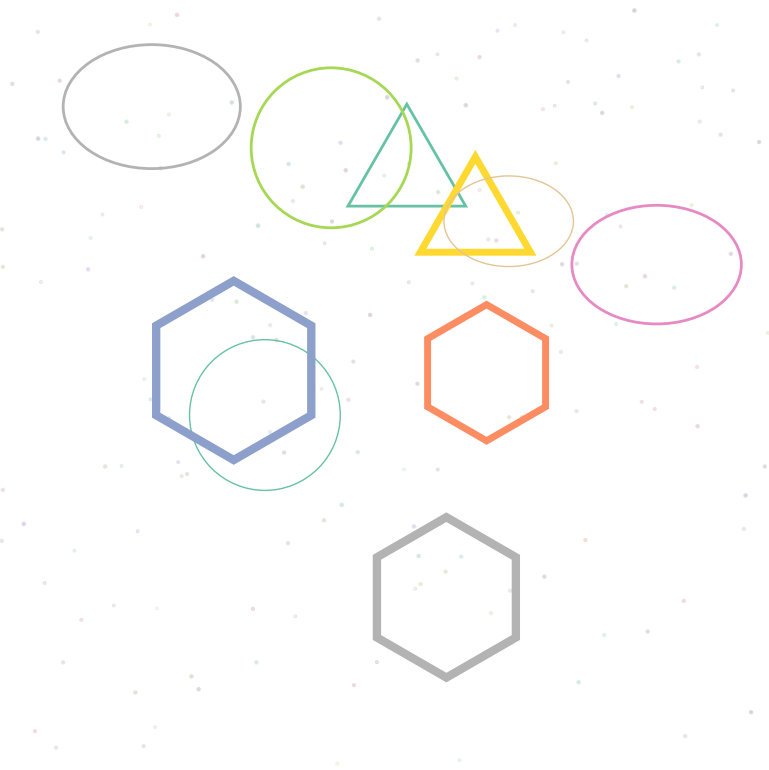[{"shape": "circle", "thickness": 0.5, "radius": 0.49, "center": [0.344, 0.461]}, {"shape": "triangle", "thickness": 1, "radius": 0.44, "center": [0.528, 0.776]}, {"shape": "hexagon", "thickness": 2.5, "radius": 0.44, "center": [0.632, 0.516]}, {"shape": "hexagon", "thickness": 3, "radius": 0.58, "center": [0.304, 0.519]}, {"shape": "oval", "thickness": 1, "radius": 0.55, "center": [0.853, 0.656]}, {"shape": "circle", "thickness": 1, "radius": 0.52, "center": [0.43, 0.808]}, {"shape": "triangle", "thickness": 2.5, "radius": 0.41, "center": [0.617, 0.714]}, {"shape": "oval", "thickness": 0.5, "radius": 0.42, "center": [0.661, 0.713]}, {"shape": "hexagon", "thickness": 3, "radius": 0.52, "center": [0.58, 0.224]}, {"shape": "oval", "thickness": 1, "radius": 0.58, "center": [0.197, 0.862]}]